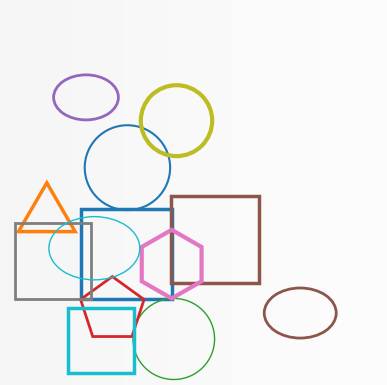[{"shape": "square", "thickness": 2.5, "radius": 0.58, "center": [0.326, 0.34]}, {"shape": "circle", "thickness": 1.5, "radius": 0.55, "center": [0.329, 0.565]}, {"shape": "triangle", "thickness": 2.5, "radius": 0.42, "center": [0.121, 0.441]}, {"shape": "circle", "thickness": 1, "radius": 0.53, "center": [0.448, 0.12]}, {"shape": "pentagon", "thickness": 2, "radius": 0.43, "center": [0.29, 0.196]}, {"shape": "oval", "thickness": 2, "radius": 0.42, "center": [0.222, 0.747]}, {"shape": "square", "thickness": 2.5, "radius": 0.57, "center": [0.555, 0.379]}, {"shape": "oval", "thickness": 2, "radius": 0.46, "center": [0.775, 0.187]}, {"shape": "hexagon", "thickness": 3, "radius": 0.45, "center": [0.443, 0.314]}, {"shape": "square", "thickness": 2, "radius": 0.49, "center": [0.137, 0.323]}, {"shape": "circle", "thickness": 3, "radius": 0.46, "center": [0.455, 0.687]}, {"shape": "square", "thickness": 2.5, "radius": 0.43, "center": [0.26, 0.115]}, {"shape": "oval", "thickness": 1, "radius": 0.59, "center": [0.244, 0.355]}]